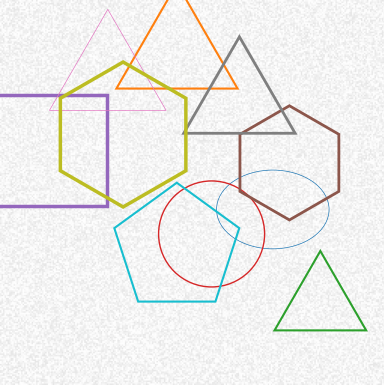[{"shape": "oval", "thickness": 0.5, "radius": 0.73, "center": [0.709, 0.456]}, {"shape": "triangle", "thickness": 1.5, "radius": 0.91, "center": [0.46, 0.861]}, {"shape": "triangle", "thickness": 1.5, "radius": 0.69, "center": [0.832, 0.211]}, {"shape": "circle", "thickness": 1, "radius": 0.69, "center": [0.55, 0.392]}, {"shape": "square", "thickness": 2.5, "radius": 0.72, "center": [0.133, 0.609]}, {"shape": "hexagon", "thickness": 2, "radius": 0.74, "center": [0.752, 0.577]}, {"shape": "triangle", "thickness": 0.5, "radius": 0.87, "center": [0.28, 0.801]}, {"shape": "triangle", "thickness": 2, "radius": 0.84, "center": [0.622, 0.737]}, {"shape": "hexagon", "thickness": 2.5, "radius": 0.94, "center": [0.32, 0.651]}, {"shape": "pentagon", "thickness": 1.5, "radius": 0.85, "center": [0.459, 0.355]}]